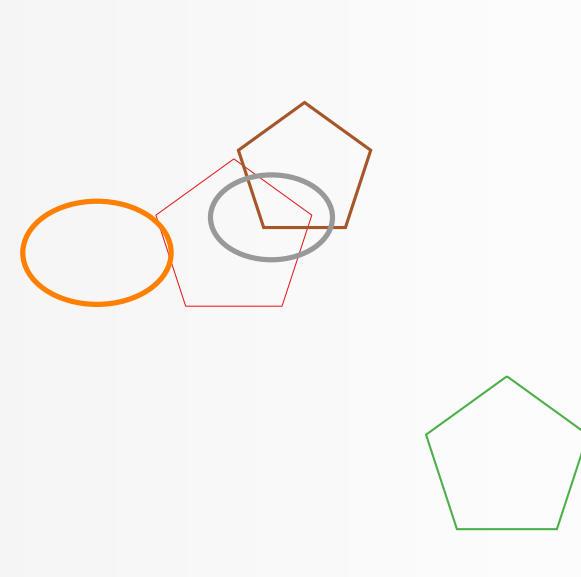[{"shape": "pentagon", "thickness": 0.5, "radius": 0.7, "center": [0.402, 0.583]}, {"shape": "pentagon", "thickness": 1, "radius": 0.73, "center": [0.872, 0.201]}, {"shape": "oval", "thickness": 2.5, "radius": 0.64, "center": [0.167, 0.561]}, {"shape": "pentagon", "thickness": 1.5, "radius": 0.6, "center": [0.524, 0.702]}, {"shape": "oval", "thickness": 2.5, "radius": 0.52, "center": [0.467, 0.623]}]